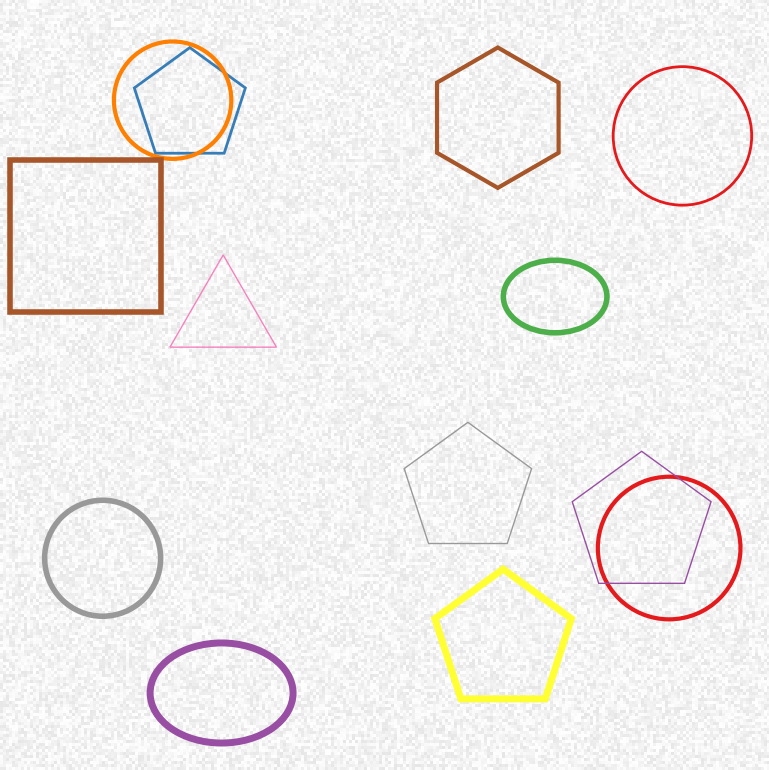[{"shape": "circle", "thickness": 1.5, "radius": 0.46, "center": [0.869, 0.288]}, {"shape": "circle", "thickness": 1, "radius": 0.45, "center": [0.886, 0.823]}, {"shape": "pentagon", "thickness": 1, "radius": 0.38, "center": [0.247, 0.862]}, {"shape": "oval", "thickness": 2, "radius": 0.34, "center": [0.721, 0.615]}, {"shape": "pentagon", "thickness": 0.5, "radius": 0.47, "center": [0.833, 0.319]}, {"shape": "oval", "thickness": 2.5, "radius": 0.46, "center": [0.288, 0.1]}, {"shape": "circle", "thickness": 1.5, "radius": 0.38, "center": [0.224, 0.87]}, {"shape": "pentagon", "thickness": 2.5, "radius": 0.47, "center": [0.653, 0.168]}, {"shape": "square", "thickness": 2, "radius": 0.49, "center": [0.111, 0.693]}, {"shape": "hexagon", "thickness": 1.5, "radius": 0.46, "center": [0.647, 0.847]}, {"shape": "triangle", "thickness": 0.5, "radius": 0.4, "center": [0.29, 0.589]}, {"shape": "circle", "thickness": 2, "radius": 0.38, "center": [0.133, 0.275]}, {"shape": "pentagon", "thickness": 0.5, "radius": 0.43, "center": [0.608, 0.365]}]